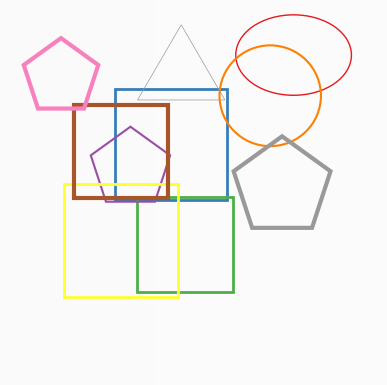[{"shape": "oval", "thickness": 1, "radius": 0.75, "center": [0.758, 0.857]}, {"shape": "square", "thickness": 2, "radius": 0.72, "center": [0.442, 0.625]}, {"shape": "square", "thickness": 2, "radius": 0.62, "center": [0.477, 0.366]}, {"shape": "pentagon", "thickness": 1.5, "radius": 0.54, "center": [0.337, 0.563]}, {"shape": "circle", "thickness": 1.5, "radius": 0.65, "center": [0.697, 0.751]}, {"shape": "square", "thickness": 2, "radius": 0.73, "center": [0.313, 0.376]}, {"shape": "square", "thickness": 3, "radius": 0.61, "center": [0.312, 0.606]}, {"shape": "pentagon", "thickness": 3, "radius": 0.51, "center": [0.157, 0.8]}, {"shape": "triangle", "thickness": 0.5, "radius": 0.65, "center": [0.468, 0.805]}, {"shape": "pentagon", "thickness": 3, "radius": 0.66, "center": [0.728, 0.515]}]